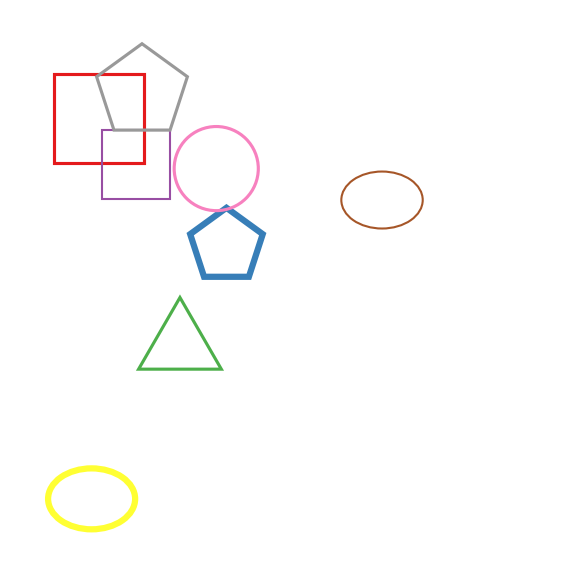[{"shape": "square", "thickness": 1.5, "radius": 0.39, "center": [0.171, 0.794]}, {"shape": "pentagon", "thickness": 3, "radius": 0.33, "center": [0.392, 0.573]}, {"shape": "triangle", "thickness": 1.5, "radius": 0.41, "center": [0.312, 0.401]}, {"shape": "square", "thickness": 1, "radius": 0.3, "center": [0.236, 0.714]}, {"shape": "oval", "thickness": 3, "radius": 0.38, "center": [0.159, 0.135]}, {"shape": "oval", "thickness": 1, "radius": 0.35, "center": [0.662, 0.653]}, {"shape": "circle", "thickness": 1.5, "radius": 0.36, "center": [0.374, 0.707]}, {"shape": "pentagon", "thickness": 1.5, "radius": 0.41, "center": [0.246, 0.841]}]